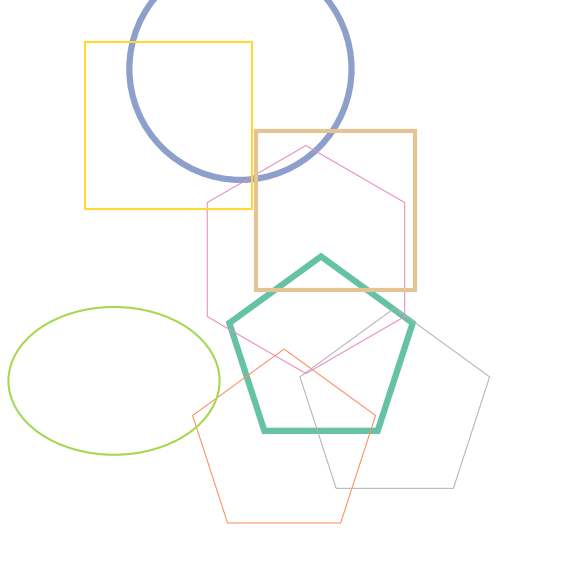[{"shape": "pentagon", "thickness": 3, "radius": 0.83, "center": [0.556, 0.388]}, {"shape": "pentagon", "thickness": 0.5, "radius": 0.83, "center": [0.492, 0.228]}, {"shape": "circle", "thickness": 3, "radius": 0.96, "center": [0.416, 0.88]}, {"shape": "hexagon", "thickness": 0.5, "radius": 0.99, "center": [0.53, 0.55]}, {"shape": "oval", "thickness": 1, "radius": 0.91, "center": [0.197, 0.34]}, {"shape": "square", "thickness": 1, "radius": 0.72, "center": [0.292, 0.782]}, {"shape": "square", "thickness": 2, "radius": 0.69, "center": [0.581, 0.635]}, {"shape": "pentagon", "thickness": 0.5, "radius": 0.86, "center": [0.684, 0.293]}]